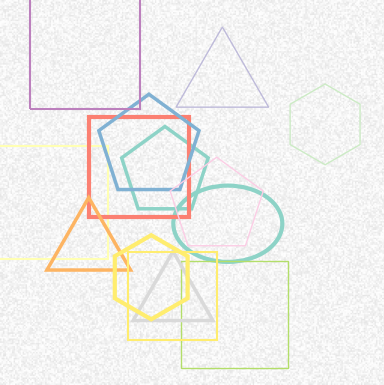[{"shape": "oval", "thickness": 3, "radius": 0.71, "center": [0.592, 0.419]}, {"shape": "pentagon", "thickness": 2.5, "radius": 0.59, "center": [0.428, 0.553]}, {"shape": "square", "thickness": 1.5, "radius": 0.73, "center": [0.132, 0.475]}, {"shape": "triangle", "thickness": 1, "radius": 0.69, "center": [0.578, 0.791]}, {"shape": "square", "thickness": 3, "radius": 0.65, "center": [0.36, 0.567]}, {"shape": "pentagon", "thickness": 2.5, "radius": 0.68, "center": [0.387, 0.618]}, {"shape": "triangle", "thickness": 2.5, "radius": 0.63, "center": [0.23, 0.361]}, {"shape": "square", "thickness": 1, "radius": 0.69, "center": [0.609, 0.182]}, {"shape": "pentagon", "thickness": 1, "radius": 0.64, "center": [0.563, 0.465]}, {"shape": "triangle", "thickness": 2.5, "radius": 0.6, "center": [0.449, 0.227]}, {"shape": "square", "thickness": 1.5, "radius": 0.72, "center": [0.222, 0.86]}, {"shape": "hexagon", "thickness": 1, "radius": 0.52, "center": [0.844, 0.677]}, {"shape": "hexagon", "thickness": 3, "radius": 0.55, "center": [0.393, 0.28]}, {"shape": "square", "thickness": 1.5, "radius": 0.58, "center": [0.448, 0.231]}]